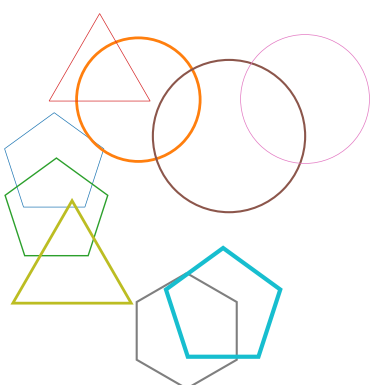[{"shape": "pentagon", "thickness": 0.5, "radius": 0.68, "center": [0.141, 0.572]}, {"shape": "circle", "thickness": 2, "radius": 0.8, "center": [0.359, 0.741]}, {"shape": "pentagon", "thickness": 1, "radius": 0.7, "center": [0.147, 0.449]}, {"shape": "triangle", "thickness": 0.5, "radius": 0.76, "center": [0.259, 0.813]}, {"shape": "circle", "thickness": 1.5, "radius": 0.99, "center": [0.595, 0.647]}, {"shape": "circle", "thickness": 0.5, "radius": 0.84, "center": [0.792, 0.743]}, {"shape": "hexagon", "thickness": 1.5, "radius": 0.75, "center": [0.485, 0.141]}, {"shape": "triangle", "thickness": 2, "radius": 0.89, "center": [0.187, 0.301]}, {"shape": "pentagon", "thickness": 3, "radius": 0.78, "center": [0.58, 0.2]}]